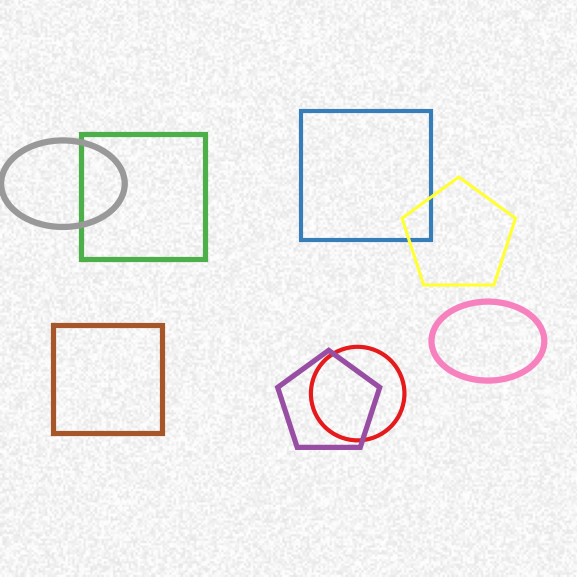[{"shape": "circle", "thickness": 2, "radius": 0.4, "center": [0.619, 0.318]}, {"shape": "square", "thickness": 2, "radius": 0.56, "center": [0.634, 0.696]}, {"shape": "square", "thickness": 2.5, "radius": 0.54, "center": [0.248, 0.659]}, {"shape": "pentagon", "thickness": 2.5, "radius": 0.46, "center": [0.569, 0.3]}, {"shape": "pentagon", "thickness": 1.5, "radius": 0.52, "center": [0.794, 0.589]}, {"shape": "square", "thickness": 2.5, "radius": 0.47, "center": [0.186, 0.343]}, {"shape": "oval", "thickness": 3, "radius": 0.49, "center": [0.845, 0.408]}, {"shape": "oval", "thickness": 3, "radius": 0.54, "center": [0.109, 0.681]}]